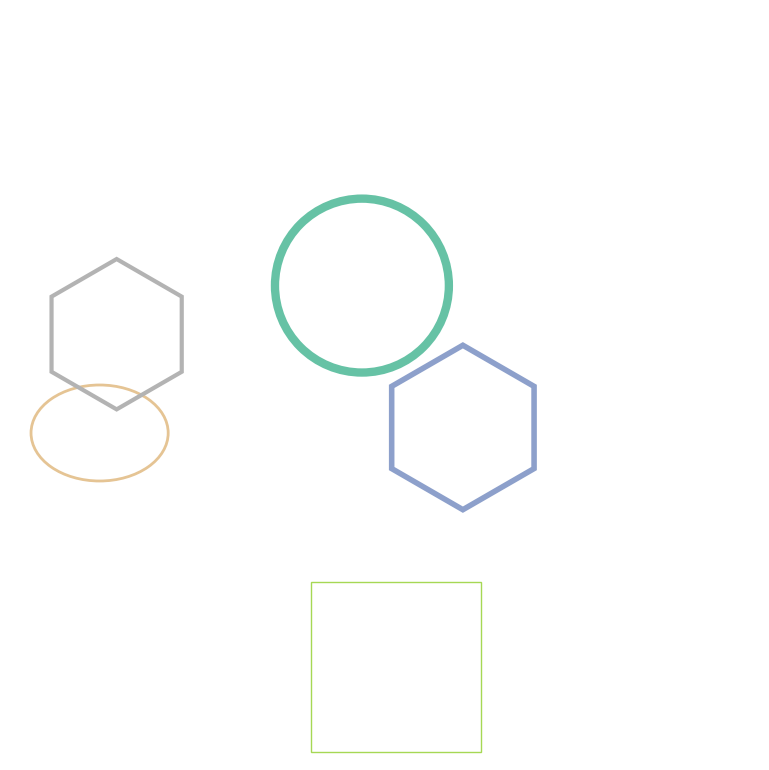[{"shape": "circle", "thickness": 3, "radius": 0.56, "center": [0.47, 0.629]}, {"shape": "hexagon", "thickness": 2, "radius": 0.53, "center": [0.601, 0.445]}, {"shape": "square", "thickness": 0.5, "radius": 0.55, "center": [0.514, 0.134]}, {"shape": "oval", "thickness": 1, "radius": 0.45, "center": [0.129, 0.438]}, {"shape": "hexagon", "thickness": 1.5, "radius": 0.49, "center": [0.151, 0.566]}]